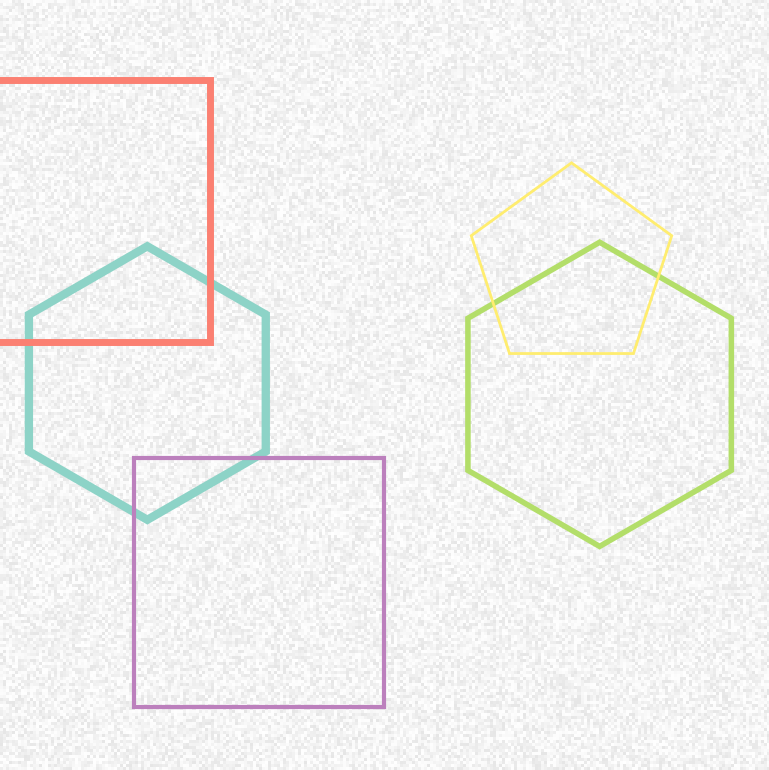[{"shape": "hexagon", "thickness": 3, "radius": 0.89, "center": [0.191, 0.503]}, {"shape": "square", "thickness": 2.5, "radius": 0.85, "center": [0.102, 0.726]}, {"shape": "hexagon", "thickness": 2, "radius": 0.99, "center": [0.779, 0.488]}, {"shape": "square", "thickness": 1.5, "radius": 0.81, "center": [0.336, 0.244]}, {"shape": "pentagon", "thickness": 1, "radius": 0.68, "center": [0.742, 0.652]}]